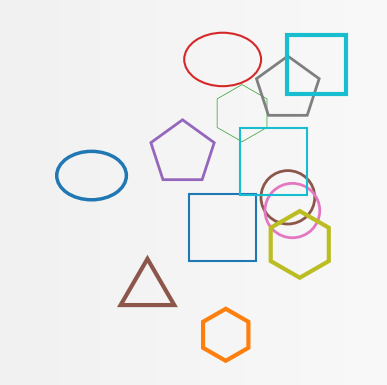[{"shape": "oval", "thickness": 2.5, "radius": 0.45, "center": [0.236, 0.544]}, {"shape": "square", "thickness": 1.5, "radius": 0.44, "center": [0.574, 0.408]}, {"shape": "hexagon", "thickness": 3, "radius": 0.34, "center": [0.583, 0.13]}, {"shape": "hexagon", "thickness": 0.5, "radius": 0.37, "center": [0.625, 0.706]}, {"shape": "oval", "thickness": 1.5, "radius": 0.5, "center": [0.575, 0.846]}, {"shape": "pentagon", "thickness": 2, "radius": 0.43, "center": [0.471, 0.603]}, {"shape": "circle", "thickness": 2, "radius": 0.35, "center": [0.743, 0.487]}, {"shape": "triangle", "thickness": 3, "radius": 0.4, "center": [0.38, 0.248]}, {"shape": "circle", "thickness": 2, "radius": 0.35, "center": [0.755, 0.453]}, {"shape": "pentagon", "thickness": 2, "radius": 0.43, "center": [0.743, 0.769]}, {"shape": "hexagon", "thickness": 3, "radius": 0.43, "center": [0.774, 0.365]}, {"shape": "square", "thickness": 1.5, "radius": 0.43, "center": [0.705, 0.58]}, {"shape": "square", "thickness": 3, "radius": 0.38, "center": [0.817, 0.832]}]